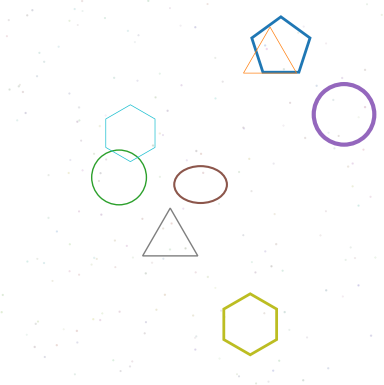[{"shape": "pentagon", "thickness": 2, "radius": 0.4, "center": [0.73, 0.877]}, {"shape": "triangle", "thickness": 0.5, "radius": 0.4, "center": [0.701, 0.85]}, {"shape": "circle", "thickness": 1, "radius": 0.36, "center": [0.309, 0.539]}, {"shape": "circle", "thickness": 3, "radius": 0.39, "center": [0.894, 0.703]}, {"shape": "oval", "thickness": 1.5, "radius": 0.34, "center": [0.521, 0.521]}, {"shape": "triangle", "thickness": 1, "radius": 0.41, "center": [0.442, 0.377]}, {"shape": "hexagon", "thickness": 2, "radius": 0.4, "center": [0.65, 0.158]}, {"shape": "hexagon", "thickness": 0.5, "radius": 0.37, "center": [0.339, 0.654]}]